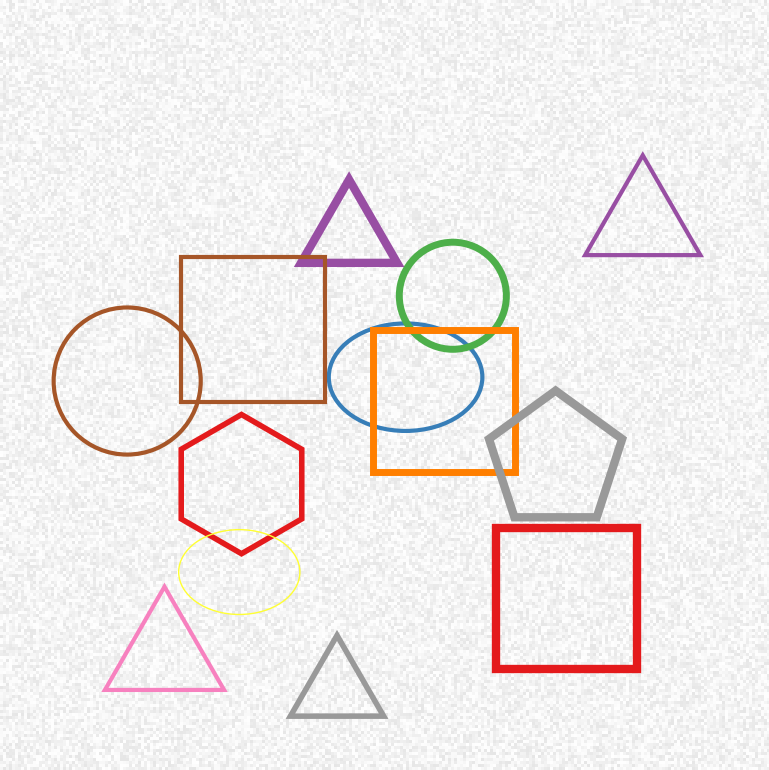[{"shape": "square", "thickness": 3, "radius": 0.46, "center": [0.736, 0.223]}, {"shape": "hexagon", "thickness": 2, "radius": 0.45, "center": [0.314, 0.371]}, {"shape": "oval", "thickness": 1.5, "radius": 0.5, "center": [0.527, 0.51]}, {"shape": "circle", "thickness": 2.5, "radius": 0.35, "center": [0.588, 0.616]}, {"shape": "triangle", "thickness": 3, "radius": 0.36, "center": [0.453, 0.695]}, {"shape": "triangle", "thickness": 1.5, "radius": 0.43, "center": [0.835, 0.712]}, {"shape": "square", "thickness": 2.5, "radius": 0.46, "center": [0.576, 0.48]}, {"shape": "oval", "thickness": 0.5, "radius": 0.39, "center": [0.311, 0.257]}, {"shape": "square", "thickness": 1.5, "radius": 0.47, "center": [0.329, 0.572]}, {"shape": "circle", "thickness": 1.5, "radius": 0.48, "center": [0.165, 0.505]}, {"shape": "triangle", "thickness": 1.5, "radius": 0.45, "center": [0.214, 0.149]}, {"shape": "pentagon", "thickness": 3, "radius": 0.45, "center": [0.722, 0.402]}, {"shape": "triangle", "thickness": 2, "radius": 0.35, "center": [0.438, 0.105]}]